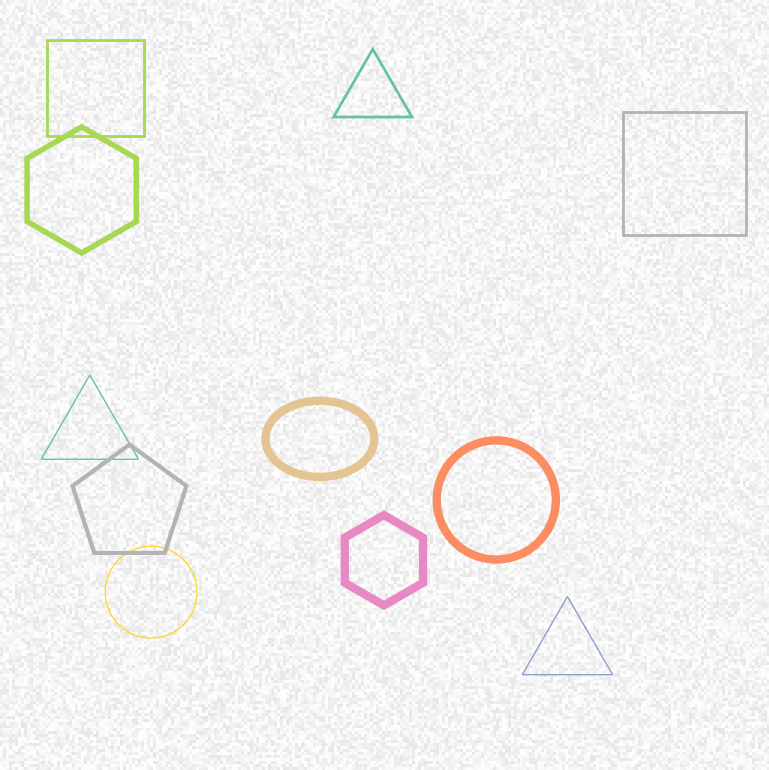[{"shape": "triangle", "thickness": 1, "radius": 0.29, "center": [0.484, 0.877]}, {"shape": "triangle", "thickness": 0.5, "radius": 0.36, "center": [0.117, 0.44]}, {"shape": "circle", "thickness": 3, "radius": 0.39, "center": [0.645, 0.351]}, {"shape": "triangle", "thickness": 0.5, "radius": 0.34, "center": [0.737, 0.158]}, {"shape": "hexagon", "thickness": 3, "radius": 0.29, "center": [0.499, 0.272]}, {"shape": "square", "thickness": 1, "radius": 0.31, "center": [0.124, 0.886]}, {"shape": "hexagon", "thickness": 2, "radius": 0.41, "center": [0.106, 0.753]}, {"shape": "circle", "thickness": 0.5, "radius": 0.3, "center": [0.196, 0.231]}, {"shape": "oval", "thickness": 3, "radius": 0.35, "center": [0.415, 0.43]}, {"shape": "square", "thickness": 1, "radius": 0.4, "center": [0.889, 0.774]}, {"shape": "pentagon", "thickness": 1.5, "radius": 0.39, "center": [0.168, 0.345]}]